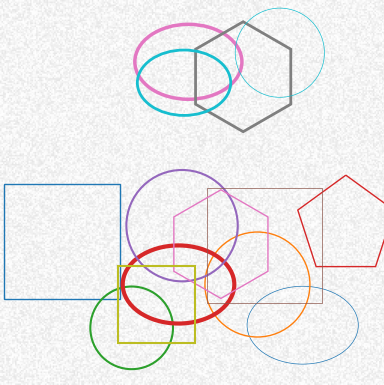[{"shape": "square", "thickness": 1, "radius": 0.75, "center": [0.161, 0.373]}, {"shape": "oval", "thickness": 0.5, "radius": 0.72, "center": [0.786, 0.155]}, {"shape": "circle", "thickness": 1, "radius": 0.68, "center": [0.669, 0.261]}, {"shape": "circle", "thickness": 1.5, "radius": 0.54, "center": [0.342, 0.148]}, {"shape": "pentagon", "thickness": 1, "radius": 0.66, "center": [0.898, 0.414]}, {"shape": "oval", "thickness": 3, "radius": 0.72, "center": [0.464, 0.261]}, {"shape": "circle", "thickness": 1.5, "radius": 0.72, "center": [0.473, 0.414]}, {"shape": "square", "thickness": 0.5, "radius": 0.75, "center": [0.686, 0.363]}, {"shape": "hexagon", "thickness": 1, "radius": 0.71, "center": [0.574, 0.366]}, {"shape": "oval", "thickness": 2.5, "radius": 0.7, "center": [0.489, 0.839]}, {"shape": "hexagon", "thickness": 2, "radius": 0.71, "center": [0.632, 0.801]}, {"shape": "square", "thickness": 1.5, "radius": 0.5, "center": [0.408, 0.209]}, {"shape": "circle", "thickness": 0.5, "radius": 0.58, "center": [0.727, 0.863]}, {"shape": "oval", "thickness": 2, "radius": 0.61, "center": [0.478, 0.785]}]